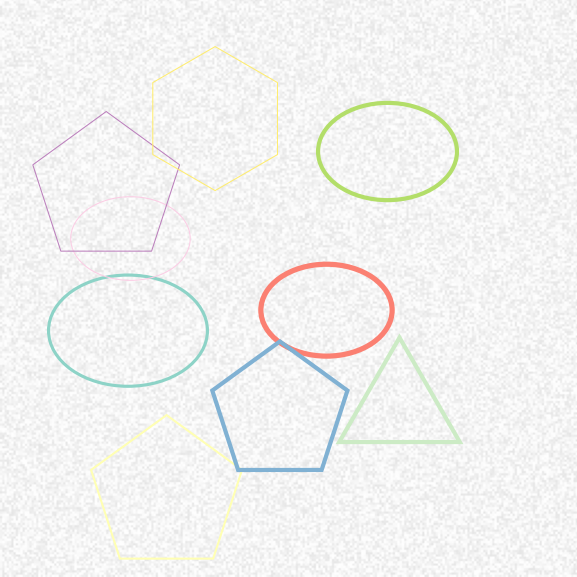[{"shape": "oval", "thickness": 1.5, "radius": 0.69, "center": [0.222, 0.427]}, {"shape": "pentagon", "thickness": 1, "radius": 0.69, "center": [0.288, 0.143]}, {"shape": "oval", "thickness": 2.5, "radius": 0.57, "center": [0.565, 0.462]}, {"shape": "pentagon", "thickness": 2, "radius": 0.62, "center": [0.485, 0.285]}, {"shape": "oval", "thickness": 2, "radius": 0.6, "center": [0.671, 0.737]}, {"shape": "oval", "thickness": 0.5, "radius": 0.52, "center": [0.226, 0.586]}, {"shape": "pentagon", "thickness": 0.5, "radius": 0.67, "center": [0.184, 0.672]}, {"shape": "triangle", "thickness": 2, "radius": 0.6, "center": [0.692, 0.294]}, {"shape": "hexagon", "thickness": 0.5, "radius": 0.62, "center": [0.373, 0.794]}]